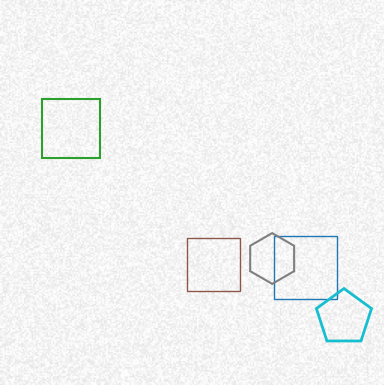[{"shape": "square", "thickness": 1, "radius": 0.4, "center": [0.794, 0.305]}, {"shape": "square", "thickness": 1.5, "radius": 0.38, "center": [0.185, 0.666]}, {"shape": "square", "thickness": 1, "radius": 0.34, "center": [0.555, 0.314]}, {"shape": "hexagon", "thickness": 1.5, "radius": 0.33, "center": [0.707, 0.329]}, {"shape": "pentagon", "thickness": 2, "radius": 0.38, "center": [0.893, 0.175]}]